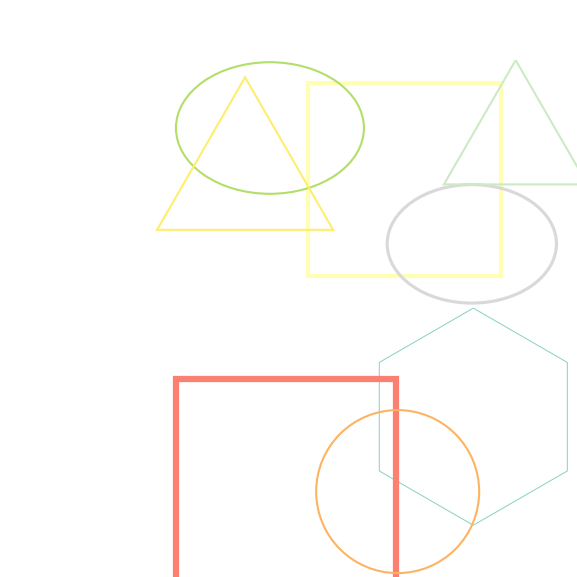[{"shape": "hexagon", "thickness": 0.5, "radius": 0.94, "center": [0.82, 0.278]}, {"shape": "square", "thickness": 2, "radius": 0.83, "center": [0.7, 0.688]}, {"shape": "square", "thickness": 3, "radius": 0.95, "center": [0.495, 0.153]}, {"shape": "circle", "thickness": 1, "radius": 0.71, "center": [0.689, 0.148]}, {"shape": "oval", "thickness": 1, "radius": 0.81, "center": [0.467, 0.777]}, {"shape": "oval", "thickness": 1.5, "radius": 0.73, "center": [0.817, 0.577]}, {"shape": "triangle", "thickness": 1, "radius": 0.72, "center": [0.893, 0.752]}, {"shape": "triangle", "thickness": 1, "radius": 0.88, "center": [0.424, 0.689]}]